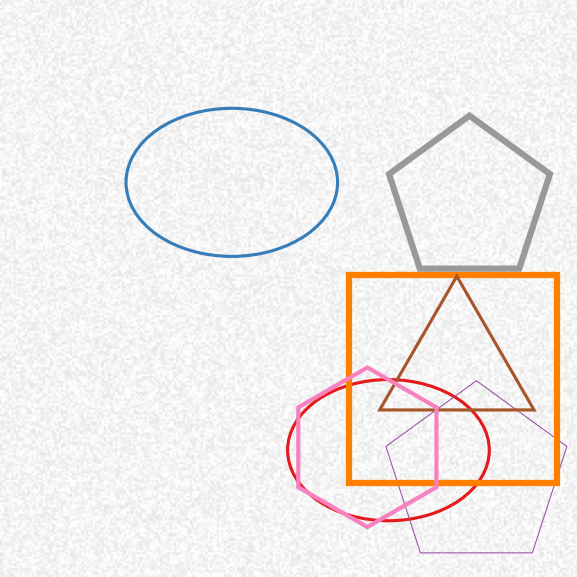[{"shape": "oval", "thickness": 1.5, "radius": 0.87, "center": [0.673, 0.22]}, {"shape": "oval", "thickness": 1.5, "radius": 0.92, "center": [0.401, 0.683]}, {"shape": "pentagon", "thickness": 0.5, "radius": 0.82, "center": [0.825, 0.175]}, {"shape": "square", "thickness": 3, "radius": 0.9, "center": [0.784, 0.343]}, {"shape": "triangle", "thickness": 1.5, "radius": 0.77, "center": [0.791, 0.366]}, {"shape": "hexagon", "thickness": 2, "radius": 0.69, "center": [0.636, 0.225]}, {"shape": "pentagon", "thickness": 3, "radius": 0.73, "center": [0.813, 0.652]}]